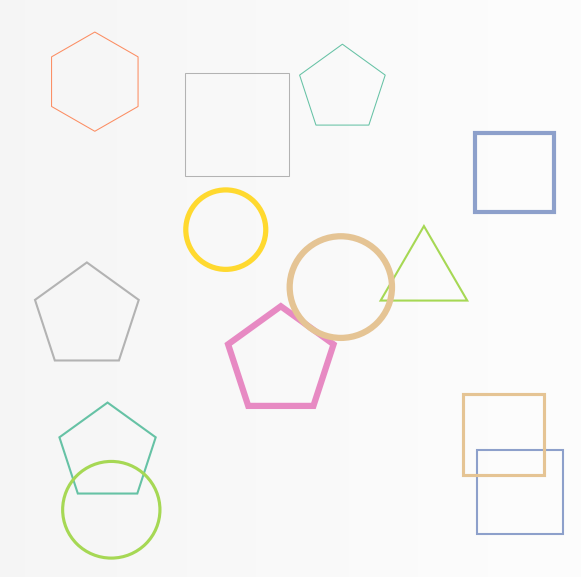[{"shape": "pentagon", "thickness": 0.5, "radius": 0.39, "center": [0.589, 0.845]}, {"shape": "pentagon", "thickness": 1, "radius": 0.44, "center": [0.185, 0.215]}, {"shape": "hexagon", "thickness": 0.5, "radius": 0.43, "center": [0.163, 0.858]}, {"shape": "square", "thickness": 1, "radius": 0.37, "center": [0.894, 0.147]}, {"shape": "square", "thickness": 2, "radius": 0.34, "center": [0.886, 0.7]}, {"shape": "pentagon", "thickness": 3, "radius": 0.48, "center": [0.483, 0.373]}, {"shape": "triangle", "thickness": 1, "radius": 0.43, "center": [0.729, 0.522]}, {"shape": "circle", "thickness": 1.5, "radius": 0.42, "center": [0.191, 0.116]}, {"shape": "circle", "thickness": 2.5, "radius": 0.34, "center": [0.388, 0.601]}, {"shape": "circle", "thickness": 3, "radius": 0.44, "center": [0.586, 0.502]}, {"shape": "square", "thickness": 1.5, "radius": 0.35, "center": [0.866, 0.246]}, {"shape": "pentagon", "thickness": 1, "radius": 0.47, "center": [0.149, 0.451]}, {"shape": "square", "thickness": 0.5, "radius": 0.45, "center": [0.407, 0.784]}]